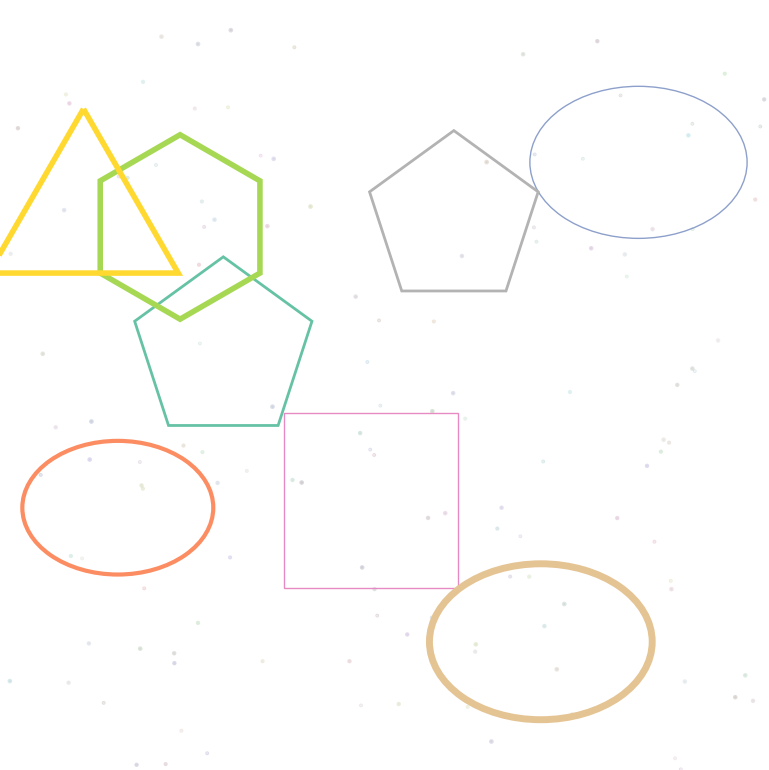[{"shape": "pentagon", "thickness": 1, "radius": 0.61, "center": [0.29, 0.545]}, {"shape": "oval", "thickness": 1.5, "radius": 0.62, "center": [0.153, 0.341]}, {"shape": "oval", "thickness": 0.5, "radius": 0.71, "center": [0.829, 0.789]}, {"shape": "square", "thickness": 0.5, "radius": 0.57, "center": [0.481, 0.35]}, {"shape": "hexagon", "thickness": 2, "radius": 0.6, "center": [0.234, 0.705]}, {"shape": "triangle", "thickness": 2, "radius": 0.71, "center": [0.108, 0.716]}, {"shape": "oval", "thickness": 2.5, "radius": 0.72, "center": [0.702, 0.167]}, {"shape": "pentagon", "thickness": 1, "radius": 0.58, "center": [0.589, 0.715]}]